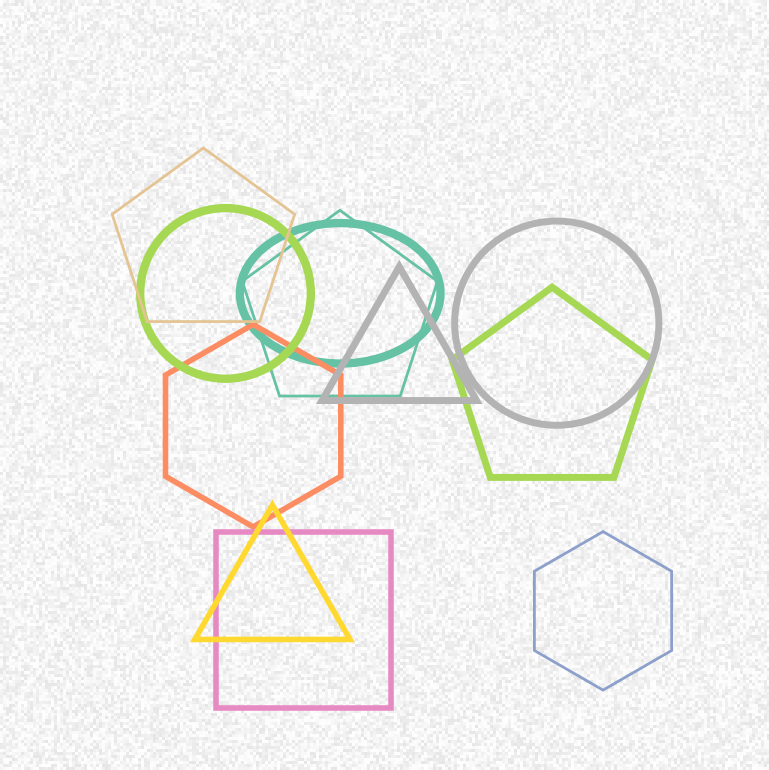[{"shape": "oval", "thickness": 3, "radius": 0.65, "center": [0.442, 0.619]}, {"shape": "pentagon", "thickness": 1, "radius": 0.67, "center": [0.441, 0.594]}, {"shape": "hexagon", "thickness": 2, "radius": 0.66, "center": [0.329, 0.447]}, {"shape": "hexagon", "thickness": 1, "radius": 0.51, "center": [0.783, 0.207]}, {"shape": "square", "thickness": 2, "radius": 0.57, "center": [0.394, 0.194]}, {"shape": "pentagon", "thickness": 2.5, "radius": 0.68, "center": [0.717, 0.49]}, {"shape": "circle", "thickness": 3, "radius": 0.55, "center": [0.293, 0.619]}, {"shape": "triangle", "thickness": 2, "radius": 0.58, "center": [0.354, 0.228]}, {"shape": "pentagon", "thickness": 1, "radius": 0.62, "center": [0.264, 0.683]}, {"shape": "triangle", "thickness": 2.5, "radius": 0.58, "center": [0.519, 0.538]}, {"shape": "circle", "thickness": 2.5, "radius": 0.66, "center": [0.723, 0.58]}]